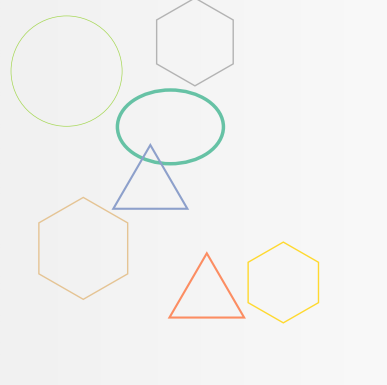[{"shape": "oval", "thickness": 2.5, "radius": 0.68, "center": [0.44, 0.67]}, {"shape": "triangle", "thickness": 1.5, "radius": 0.56, "center": [0.534, 0.231]}, {"shape": "triangle", "thickness": 1.5, "radius": 0.55, "center": [0.388, 0.513]}, {"shape": "circle", "thickness": 0.5, "radius": 0.72, "center": [0.172, 0.815]}, {"shape": "hexagon", "thickness": 1, "radius": 0.52, "center": [0.731, 0.266]}, {"shape": "hexagon", "thickness": 1, "radius": 0.66, "center": [0.215, 0.355]}, {"shape": "hexagon", "thickness": 1, "radius": 0.57, "center": [0.503, 0.891]}]